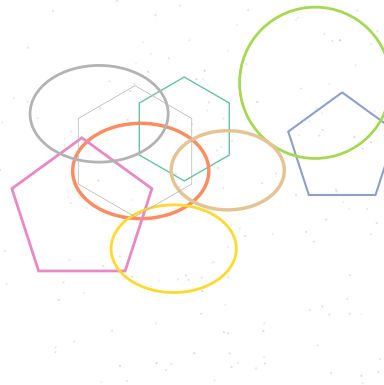[{"shape": "hexagon", "thickness": 1, "radius": 0.67, "center": [0.479, 0.665]}, {"shape": "oval", "thickness": 2.5, "radius": 0.88, "center": [0.366, 0.556]}, {"shape": "pentagon", "thickness": 1.5, "radius": 0.74, "center": [0.889, 0.613]}, {"shape": "pentagon", "thickness": 2, "radius": 0.96, "center": [0.213, 0.451]}, {"shape": "circle", "thickness": 2, "radius": 0.98, "center": [0.819, 0.785]}, {"shape": "oval", "thickness": 2, "radius": 0.81, "center": [0.451, 0.354]}, {"shape": "oval", "thickness": 2.5, "radius": 0.73, "center": [0.592, 0.558]}, {"shape": "hexagon", "thickness": 0.5, "radius": 0.85, "center": [0.351, 0.607]}, {"shape": "oval", "thickness": 2, "radius": 0.9, "center": [0.257, 0.704]}]